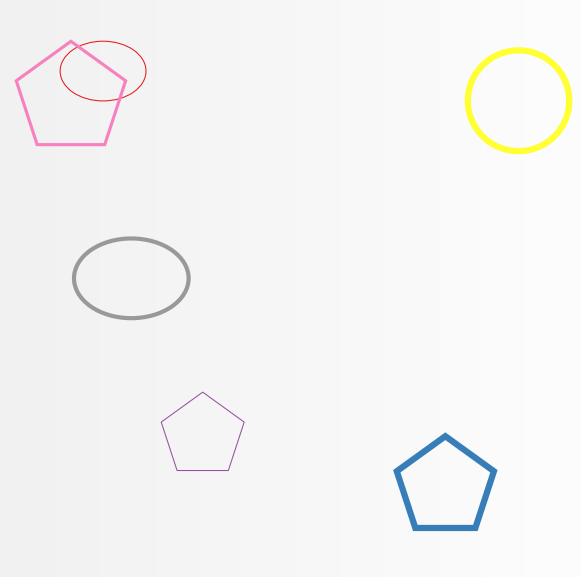[{"shape": "oval", "thickness": 0.5, "radius": 0.37, "center": [0.177, 0.876]}, {"shape": "pentagon", "thickness": 3, "radius": 0.44, "center": [0.766, 0.156]}, {"shape": "pentagon", "thickness": 0.5, "radius": 0.38, "center": [0.349, 0.245]}, {"shape": "circle", "thickness": 3, "radius": 0.44, "center": [0.892, 0.825]}, {"shape": "pentagon", "thickness": 1.5, "radius": 0.49, "center": [0.122, 0.829]}, {"shape": "oval", "thickness": 2, "radius": 0.49, "center": [0.226, 0.517]}]